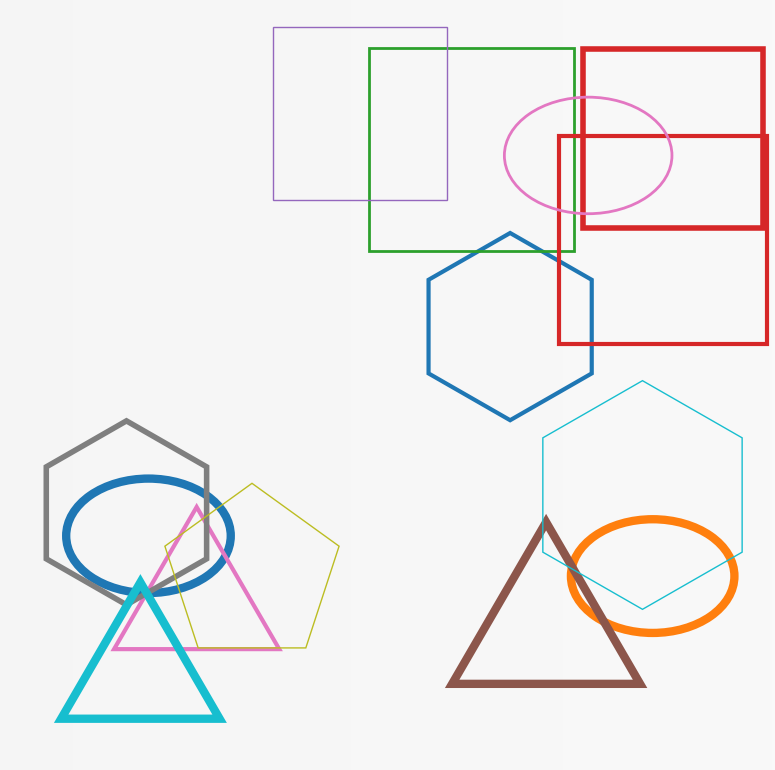[{"shape": "oval", "thickness": 3, "radius": 0.53, "center": [0.192, 0.304]}, {"shape": "hexagon", "thickness": 1.5, "radius": 0.61, "center": [0.658, 0.576]}, {"shape": "oval", "thickness": 3, "radius": 0.53, "center": [0.842, 0.252]}, {"shape": "square", "thickness": 1, "radius": 0.66, "center": [0.608, 0.806]}, {"shape": "square", "thickness": 2, "radius": 0.58, "center": [0.869, 0.82]}, {"shape": "square", "thickness": 1.5, "radius": 0.67, "center": [0.856, 0.689]}, {"shape": "square", "thickness": 0.5, "radius": 0.56, "center": [0.464, 0.853]}, {"shape": "triangle", "thickness": 3, "radius": 0.7, "center": [0.705, 0.182]}, {"shape": "triangle", "thickness": 1.5, "radius": 0.62, "center": [0.254, 0.218]}, {"shape": "oval", "thickness": 1, "radius": 0.54, "center": [0.759, 0.798]}, {"shape": "hexagon", "thickness": 2, "radius": 0.6, "center": [0.163, 0.334]}, {"shape": "pentagon", "thickness": 0.5, "radius": 0.59, "center": [0.325, 0.254]}, {"shape": "hexagon", "thickness": 0.5, "radius": 0.74, "center": [0.829, 0.357]}, {"shape": "triangle", "thickness": 3, "radius": 0.59, "center": [0.181, 0.126]}]